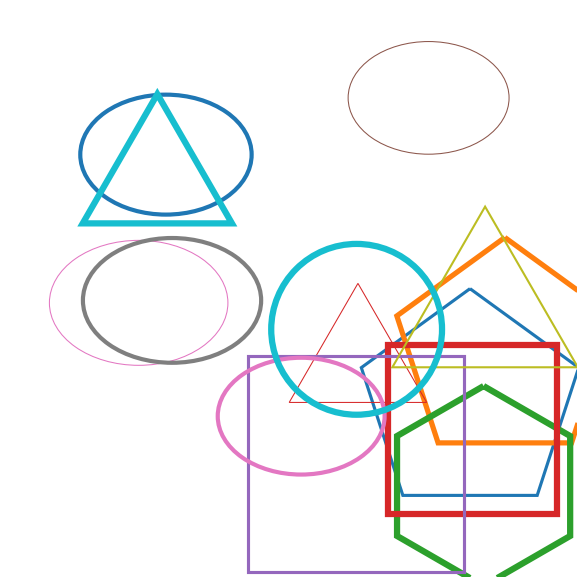[{"shape": "pentagon", "thickness": 1.5, "radius": 0.99, "center": [0.814, 0.301]}, {"shape": "oval", "thickness": 2, "radius": 0.74, "center": [0.287, 0.731]}, {"shape": "pentagon", "thickness": 2.5, "radius": 0.98, "center": [0.874, 0.391]}, {"shape": "hexagon", "thickness": 3, "radius": 0.87, "center": [0.837, 0.158]}, {"shape": "triangle", "thickness": 0.5, "radius": 0.69, "center": [0.62, 0.371]}, {"shape": "square", "thickness": 3, "radius": 0.73, "center": [0.818, 0.255]}, {"shape": "square", "thickness": 1.5, "radius": 0.93, "center": [0.616, 0.195]}, {"shape": "oval", "thickness": 0.5, "radius": 0.7, "center": [0.742, 0.83]}, {"shape": "oval", "thickness": 0.5, "radius": 0.77, "center": [0.24, 0.475]}, {"shape": "oval", "thickness": 2, "radius": 0.72, "center": [0.522, 0.279]}, {"shape": "oval", "thickness": 2, "radius": 0.77, "center": [0.298, 0.479]}, {"shape": "triangle", "thickness": 1, "radius": 0.93, "center": [0.84, 0.456]}, {"shape": "circle", "thickness": 3, "radius": 0.74, "center": [0.618, 0.429]}, {"shape": "triangle", "thickness": 3, "radius": 0.75, "center": [0.272, 0.687]}]